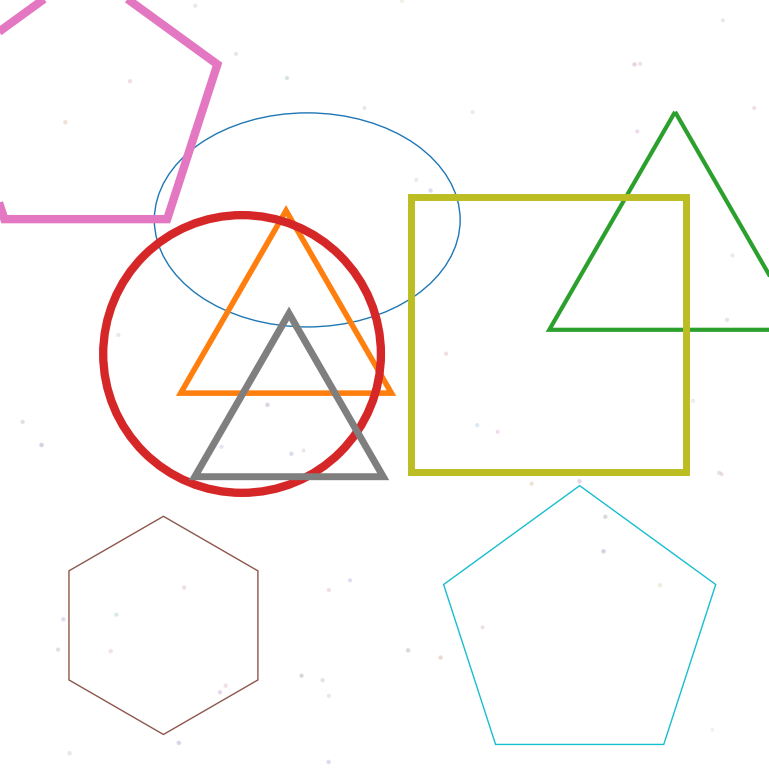[{"shape": "oval", "thickness": 0.5, "radius": 0.99, "center": [0.399, 0.714]}, {"shape": "triangle", "thickness": 2, "radius": 0.79, "center": [0.372, 0.568]}, {"shape": "triangle", "thickness": 1.5, "radius": 0.94, "center": [0.877, 0.666]}, {"shape": "circle", "thickness": 3, "radius": 0.9, "center": [0.314, 0.54]}, {"shape": "hexagon", "thickness": 0.5, "radius": 0.71, "center": [0.212, 0.188]}, {"shape": "pentagon", "thickness": 3, "radius": 0.9, "center": [0.111, 0.861]}, {"shape": "triangle", "thickness": 2.5, "radius": 0.71, "center": [0.375, 0.452]}, {"shape": "square", "thickness": 2.5, "radius": 0.89, "center": [0.712, 0.566]}, {"shape": "pentagon", "thickness": 0.5, "radius": 0.93, "center": [0.753, 0.183]}]